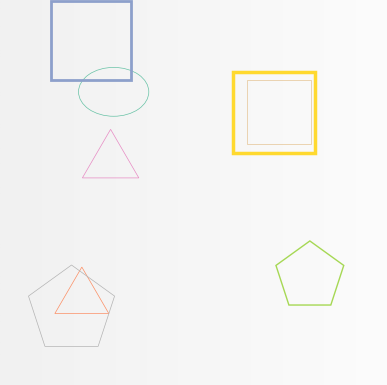[{"shape": "oval", "thickness": 0.5, "radius": 0.45, "center": [0.293, 0.761]}, {"shape": "triangle", "thickness": 0.5, "radius": 0.4, "center": [0.211, 0.226]}, {"shape": "square", "thickness": 2, "radius": 0.51, "center": [0.235, 0.895]}, {"shape": "triangle", "thickness": 0.5, "radius": 0.42, "center": [0.285, 0.58]}, {"shape": "pentagon", "thickness": 1, "radius": 0.46, "center": [0.8, 0.282]}, {"shape": "square", "thickness": 2.5, "radius": 0.53, "center": [0.707, 0.708]}, {"shape": "square", "thickness": 0.5, "radius": 0.41, "center": [0.72, 0.709]}, {"shape": "pentagon", "thickness": 0.5, "radius": 0.58, "center": [0.185, 0.195]}]